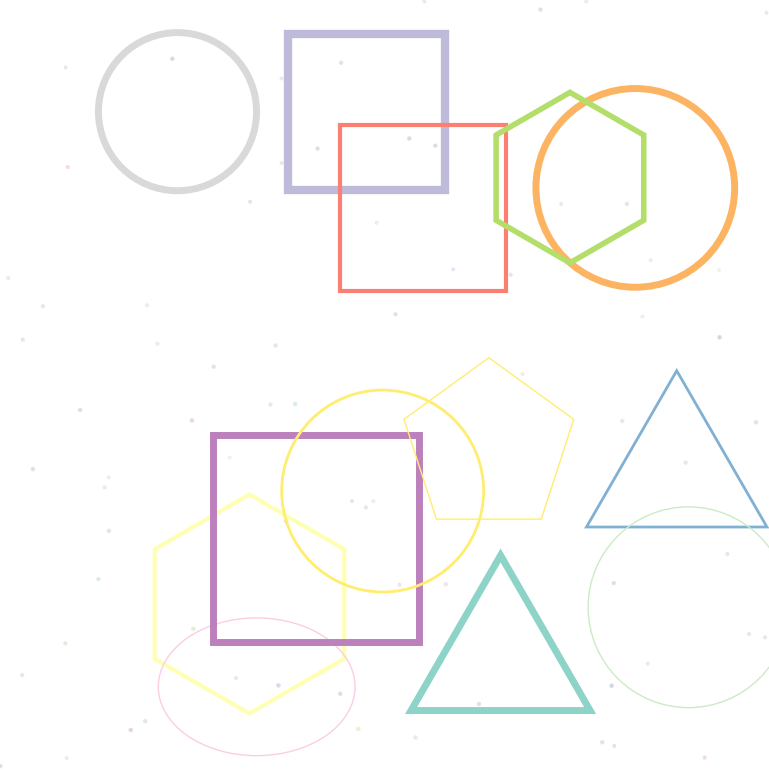[{"shape": "triangle", "thickness": 2.5, "radius": 0.67, "center": [0.65, 0.144]}, {"shape": "hexagon", "thickness": 1.5, "radius": 0.71, "center": [0.324, 0.216]}, {"shape": "square", "thickness": 3, "radius": 0.51, "center": [0.476, 0.855]}, {"shape": "square", "thickness": 1.5, "radius": 0.54, "center": [0.549, 0.73]}, {"shape": "triangle", "thickness": 1, "radius": 0.68, "center": [0.879, 0.383]}, {"shape": "circle", "thickness": 2.5, "radius": 0.65, "center": [0.825, 0.756]}, {"shape": "hexagon", "thickness": 2, "radius": 0.55, "center": [0.74, 0.769]}, {"shape": "oval", "thickness": 0.5, "radius": 0.64, "center": [0.333, 0.108]}, {"shape": "circle", "thickness": 2.5, "radius": 0.51, "center": [0.231, 0.855]}, {"shape": "square", "thickness": 2.5, "radius": 0.67, "center": [0.411, 0.301]}, {"shape": "circle", "thickness": 0.5, "radius": 0.65, "center": [0.894, 0.211]}, {"shape": "pentagon", "thickness": 0.5, "radius": 0.58, "center": [0.635, 0.42]}, {"shape": "circle", "thickness": 1, "radius": 0.66, "center": [0.497, 0.362]}]